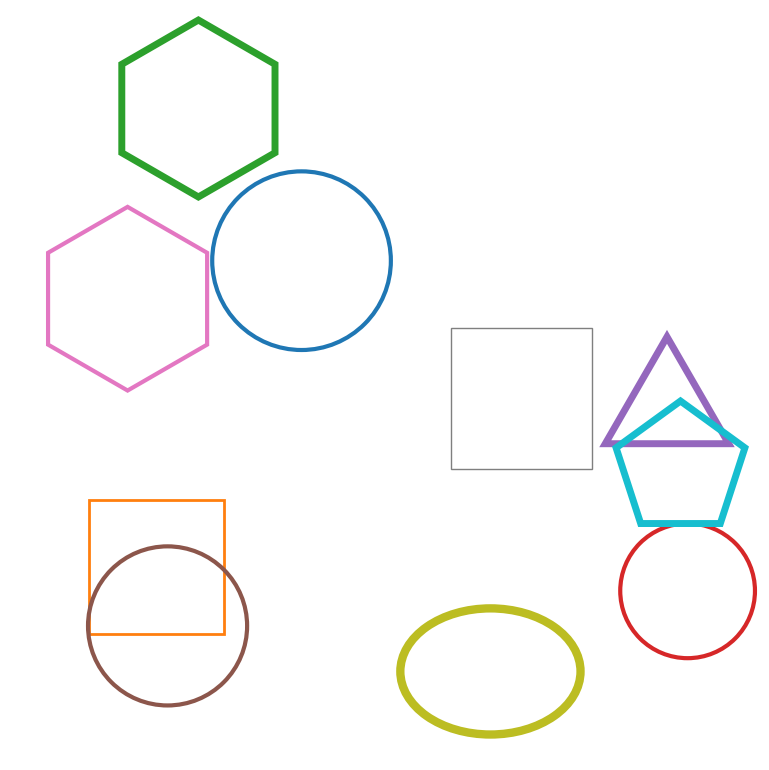[{"shape": "circle", "thickness": 1.5, "radius": 0.58, "center": [0.392, 0.661]}, {"shape": "square", "thickness": 1, "radius": 0.44, "center": [0.203, 0.263]}, {"shape": "hexagon", "thickness": 2.5, "radius": 0.57, "center": [0.258, 0.859]}, {"shape": "circle", "thickness": 1.5, "radius": 0.44, "center": [0.893, 0.233]}, {"shape": "triangle", "thickness": 2.5, "radius": 0.46, "center": [0.866, 0.47]}, {"shape": "circle", "thickness": 1.5, "radius": 0.52, "center": [0.218, 0.187]}, {"shape": "hexagon", "thickness": 1.5, "radius": 0.6, "center": [0.166, 0.612]}, {"shape": "square", "thickness": 0.5, "radius": 0.46, "center": [0.677, 0.483]}, {"shape": "oval", "thickness": 3, "radius": 0.59, "center": [0.637, 0.128]}, {"shape": "pentagon", "thickness": 2.5, "radius": 0.44, "center": [0.884, 0.391]}]